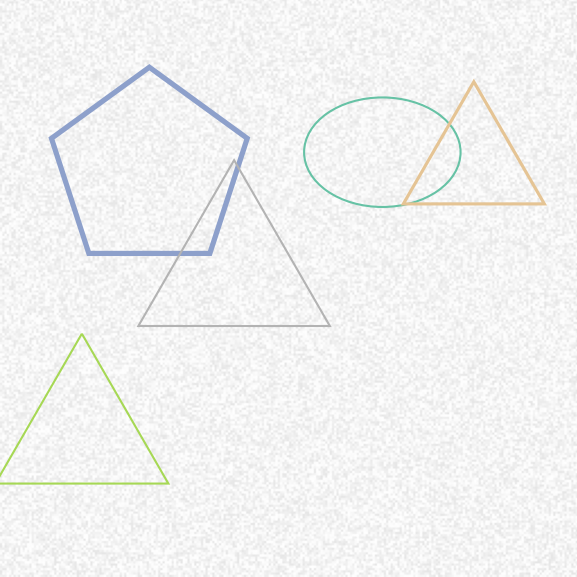[{"shape": "oval", "thickness": 1, "radius": 0.68, "center": [0.662, 0.736]}, {"shape": "pentagon", "thickness": 2.5, "radius": 0.89, "center": [0.259, 0.704]}, {"shape": "triangle", "thickness": 1, "radius": 0.87, "center": [0.142, 0.248]}, {"shape": "triangle", "thickness": 1.5, "radius": 0.71, "center": [0.82, 0.717]}, {"shape": "triangle", "thickness": 1, "radius": 0.96, "center": [0.405, 0.53]}]